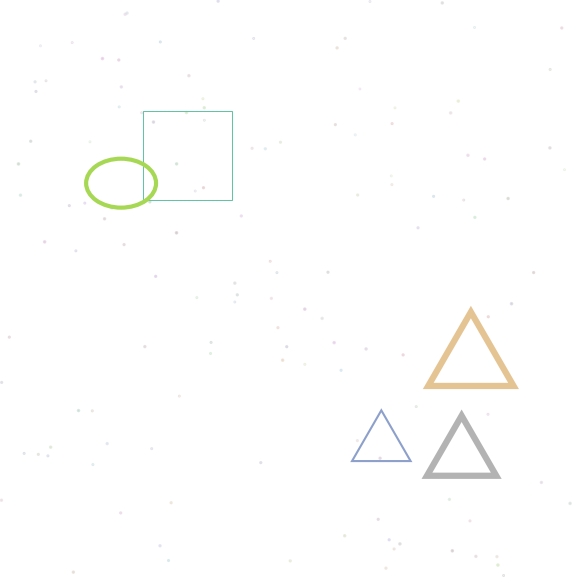[{"shape": "square", "thickness": 0.5, "radius": 0.38, "center": [0.325, 0.73]}, {"shape": "triangle", "thickness": 1, "radius": 0.29, "center": [0.66, 0.23]}, {"shape": "oval", "thickness": 2, "radius": 0.3, "center": [0.21, 0.682]}, {"shape": "triangle", "thickness": 3, "radius": 0.43, "center": [0.815, 0.373]}, {"shape": "triangle", "thickness": 3, "radius": 0.35, "center": [0.799, 0.21]}]